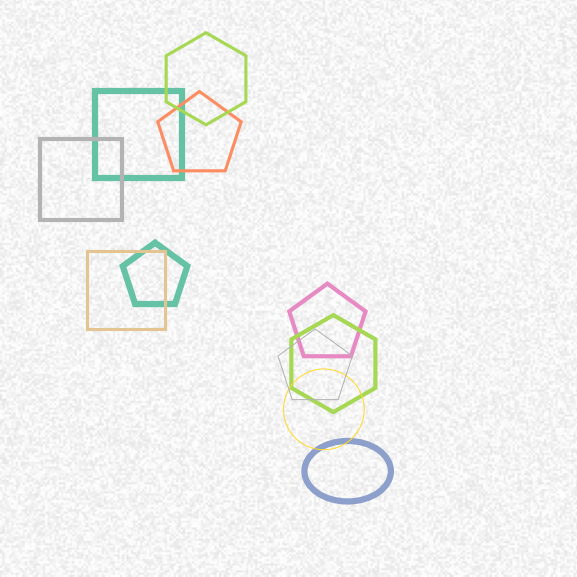[{"shape": "pentagon", "thickness": 3, "radius": 0.29, "center": [0.268, 0.52]}, {"shape": "square", "thickness": 3, "radius": 0.38, "center": [0.24, 0.766]}, {"shape": "pentagon", "thickness": 1.5, "radius": 0.38, "center": [0.345, 0.765]}, {"shape": "oval", "thickness": 3, "radius": 0.37, "center": [0.602, 0.183]}, {"shape": "pentagon", "thickness": 2, "radius": 0.35, "center": [0.567, 0.438]}, {"shape": "hexagon", "thickness": 2, "radius": 0.42, "center": [0.577, 0.369]}, {"shape": "hexagon", "thickness": 1.5, "radius": 0.4, "center": [0.357, 0.863]}, {"shape": "circle", "thickness": 0.5, "radius": 0.35, "center": [0.561, 0.29]}, {"shape": "square", "thickness": 1.5, "radius": 0.34, "center": [0.218, 0.497]}, {"shape": "pentagon", "thickness": 0.5, "radius": 0.34, "center": [0.546, 0.362]}, {"shape": "square", "thickness": 2, "radius": 0.35, "center": [0.14, 0.688]}]